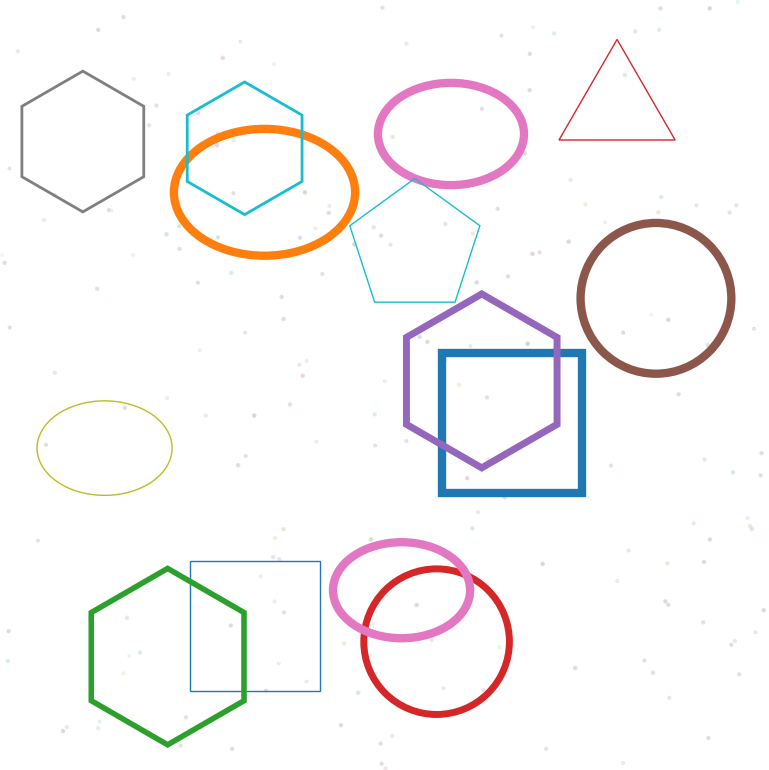[{"shape": "square", "thickness": 3, "radius": 0.45, "center": [0.665, 0.45]}, {"shape": "square", "thickness": 0.5, "radius": 0.42, "center": [0.331, 0.187]}, {"shape": "oval", "thickness": 3, "radius": 0.59, "center": [0.344, 0.75]}, {"shape": "hexagon", "thickness": 2, "radius": 0.57, "center": [0.218, 0.147]}, {"shape": "triangle", "thickness": 0.5, "radius": 0.44, "center": [0.801, 0.862]}, {"shape": "circle", "thickness": 2.5, "radius": 0.47, "center": [0.567, 0.167]}, {"shape": "hexagon", "thickness": 2.5, "radius": 0.56, "center": [0.626, 0.505]}, {"shape": "circle", "thickness": 3, "radius": 0.49, "center": [0.852, 0.613]}, {"shape": "oval", "thickness": 3, "radius": 0.47, "center": [0.586, 0.826]}, {"shape": "oval", "thickness": 3, "radius": 0.45, "center": [0.522, 0.233]}, {"shape": "hexagon", "thickness": 1, "radius": 0.46, "center": [0.108, 0.816]}, {"shape": "oval", "thickness": 0.5, "radius": 0.44, "center": [0.136, 0.418]}, {"shape": "hexagon", "thickness": 1, "radius": 0.43, "center": [0.318, 0.807]}, {"shape": "pentagon", "thickness": 0.5, "radius": 0.44, "center": [0.539, 0.679]}]